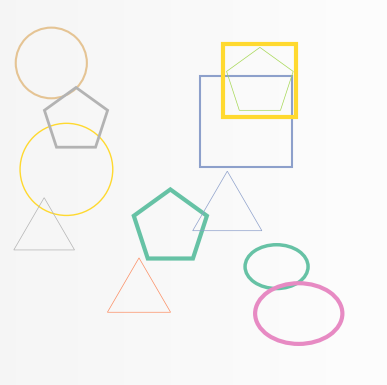[{"shape": "oval", "thickness": 2.5, "radius": 0.41, "center": [0.714, 0.307]}, {"shape": "pentagon", "thickness": 3, "radius": 0.5, "center": [0.44, 0.409]}, {"shape": "triangle", "thickness": 0.5, "radius": 0.47, "center": [0.359, 0.236]}, {"shape": "triangle", "thickness": 0.5, "radius": 0.52, "center": [0.587, 0.452]}, {"shape": "square", "thickness": 1.5, "radius": 0.59, "center": [0.635, 0.685]}, {"shape": "oval", "thickness": 3, "radius": 0.56, "center": [0.771, 0.186]}, {"shape": "pentagon", "thickness": 0.5, "radius": 0.45, "center": [0.671, 0.787]}, {"shape": "square", "thickness": 3, "radius": 0.47, "center": [0.67, 0.791]}, {"shape": "circle", "thickness": 1, "radius": 0.6, "center": [0.171, 0.56]}, {"shape": "circle", "thickness": 1.5, "radius": 0.46, "center": [0.132, 0.836]}, {"shape": "pentagon", "thickness": 2, "radius": 0.43, "center": [0.196, 0.687]}, {"shape": "triangle", "thickness": 0.5, "radius": 0.45, "center": [0.114, 0.396]}]